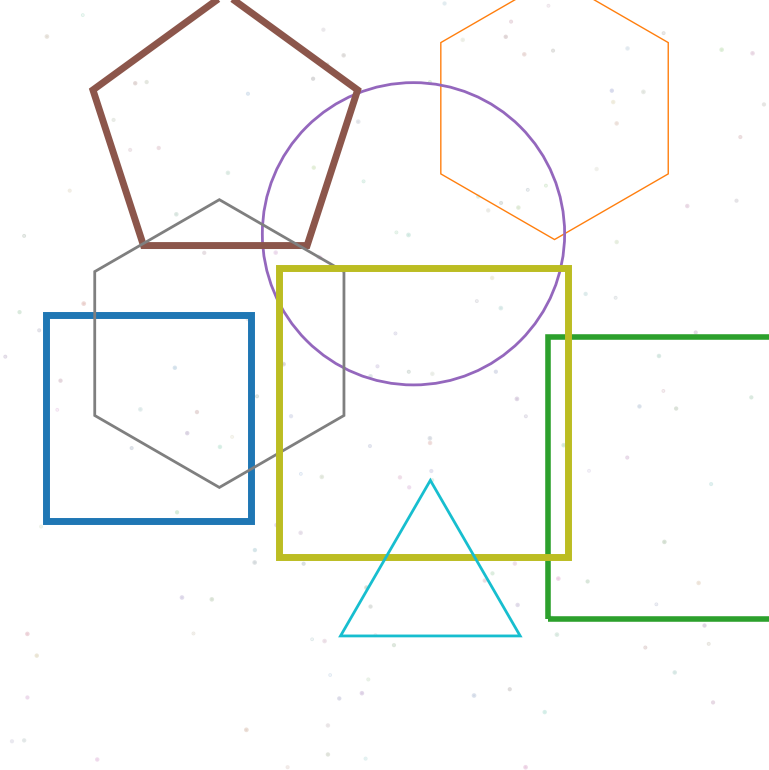[{"shape": "square", "thickness": 2.5, "radius": 0.67, "center": [0.193, 0.457]}, {"shape": "hexagon", "thickness": 0.5, "radius": 0.85, "center": [0.72, 0.859]}, {"shape": "square", "thickness": 2, "radius": 0.92, "center": [0.895, 0.379]}, {"shape": "circle", "thickness": 1, "radius": 0.98, "center": [0.537, 0.696]}, {"shape": "pentagon", "thickness": 2.5, "radius": 0.9, "center": [0.293, 0.827]}, {"shape": "hexagon", "thickness": 1, "radius": 0.93, "center": [0.285, 0.554]}, {"shape": "square", "thickness": 2.5, "radius": 0.94, "center": [0.55, 0.464]}, {"shape": "triangle", "thickness": 1, "radius": 0.67, "center": [0.559, 0.241]}]